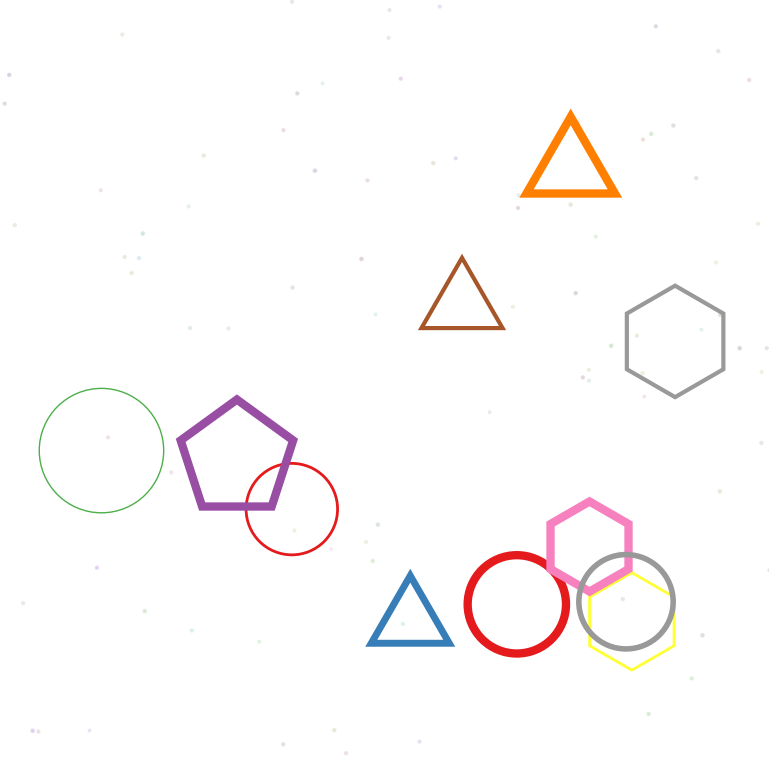[{"shape": "circle", "thickness": 1, "radius": 0.3, "center": [0.379, 0.339]}, {"shape": "circle", "thickness": 3, "radius": 0.32, "center": [0.671, 0.215]}, {"shape": "triangle", "thickness": 2.5, "radius": 0.29, "center": [0.533, 0.194]}, {"shape": "circle", "thickness": 0.5, "radius": 0.4, "center": [0.132, 0.415]}, {"shape": "pentagon", "thickness": 3, "radius": 0.38, "center": [0.308, 0.404]}, {"shape": "triangle", "thickness": 3, "radius": 0.33, "center": [0.741, 0.782]}, {"shape": "hexagon", "thickness": 1, "radius": 0.32, "center": [0.821, 0.193]}, {"shape": "triangle", "thickness": 1.5, "radius": 0.3, "center": [0.6, 0.604]}, {"shape": "hexagon", "thickness": 3, "radius": 0.29, "center": [0.766, 0.29]}, {"shape": "circle", "thickness": 2, "radius": 0.31, "center": [0.813, 0.218]}, {"shape": "hexagon", "thickness": 1.5, "radius": 0.36, "center": [0.877, 0.557]}]